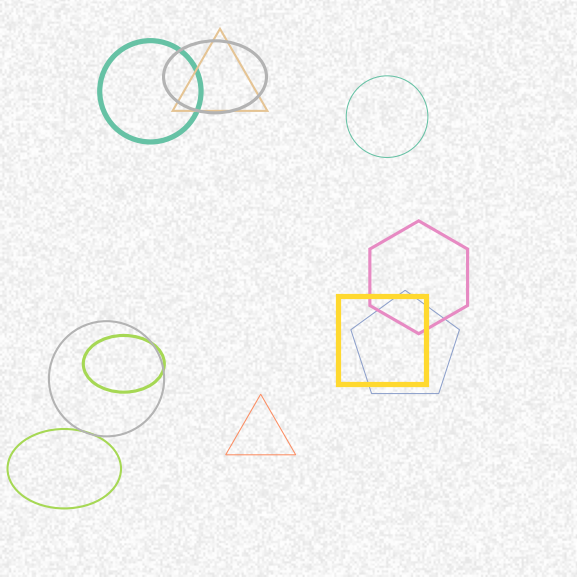[{"shape": "circle", "thickness": 0.5, "radius": 0.35, "center": [0.67, 0.797]}, {"shape": "circle", "thickness": 2.5, "radius": 0.44, "center": [0.26, 0.841]}, {"shape": "triangle", "thickness": 0.5, "radius": 0.35, "center": [0.451, 0.247]}, {"shape": "pentagon", "thickness": 0.5, "radius": 0.49, "center": [0.702, 0.398]}, {"shape": "hexagon", "thickness": 1.5, "radius": 0.49, "center": [0.725, 0.519]}, {"shape": "oval", "thickness": 1, "radius": 0.49, "center": [0.111, 0.188]}, {"shape": "oval", "thickness": 1.5, "radius": 0.35, "center": [0.214, 0.369]}, {"shape": "square", "thickness": 2.5, "radius": 0.38, "center": [0.661, 0.411]}, {"shape": "triangle", "thickness": 1, "radius": 0.47, "center": [0.381, 0.855]}, {"shape": "circle", "thickness": 1, "radius": 0.5, "center": [0.184, 0.343]}, {"shape": "oval", "thickness": 1.5, "radius": 0.45, "center": [0.372, 0.866]}]